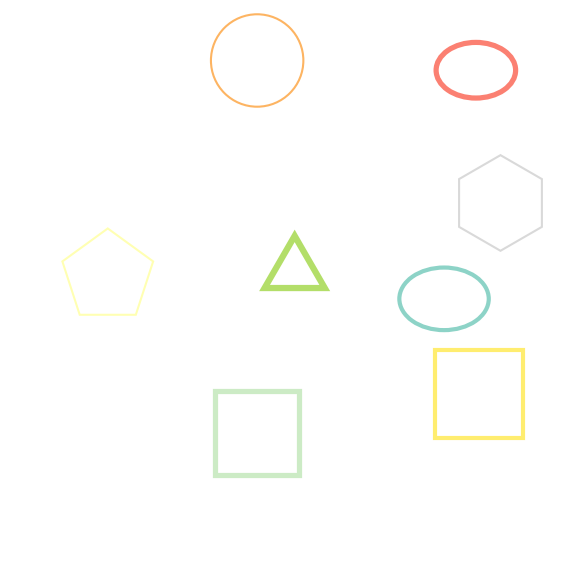[{"shape": "oval", "thickness": 2, "radius": 0.39, "center": [0.769, 0.482]}, {"shape": "pentagon", "thickness": 1, "radius": 0.41, "center": [0.187, 0.521]}, {"shape": "oval", "thickness": 2.5, "radius": 0.34, "center": [0.824, 0.878]}, {"shape": "circle", "thickness": 1, "radius": 0.4, "center": [0.445, 0.894]}, {"shape": "triangle", "thickness": 3, "radius": 0.3, "center": [0.51, 0.53]}, {"shape": "hexagon", "thickness": 1, "radius": 0.41, "center": [0.867, 0.648]}, {"shape": "square", "thickness": 2.5, "radius": 0.36, "center": [0.445, 0.25]}, {"shape": "square", "thickness": 2, "radius": 0.38, "center": [0.829, 0.317]}]